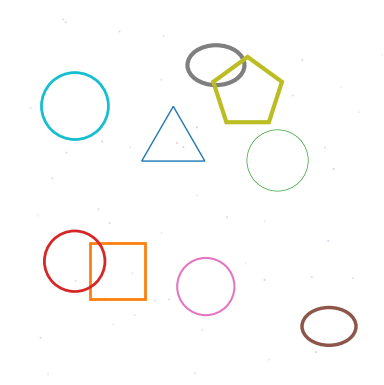[{"shape": "triangle", "thickness": 1, "radius": 0.47, "center": [0.45, 0.629]}, {"shape": "square", "thickness": 2, "radius": 0.36, "center": [0.305, 0.296]}, {"shape": "circle", "thickness": 0.5, "radius": 0.4, "center": [0.721, 0.583]}, {"shape": "circle", "thickness": 2, "radius": 0.39, "center": [0.194, 0.321]}, {"shape": "oval", "thickness": 2.5, "radius": 0.35, "center": [0.855, 0.152]}, {"shape": "circle", "thickness": 1.5, "radius": 0.37, "center": [0.535, 0.256]}, {"shape": "oval", "thickness": 3, "radius": 0.37, "center": [0.561, 0.831]}, {"shape": "pentagon", "thickness": 3, "radius": 0.47, "center": [0.643, 0.758]}, {"shape": "circle", "thickness": 2, "radius": 0.43, "center": [0.195, 0.725]}]